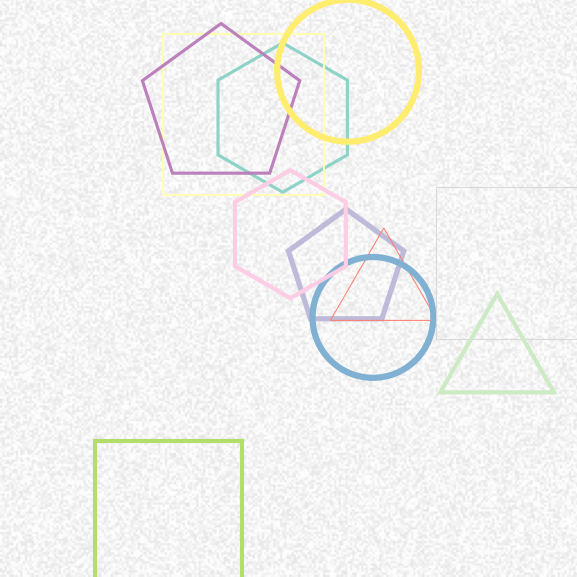[{"shape": "hexagon", "thickness": 1.5, "radius": 0.65, "center": [0.489, 0.796]}, {"shape": "square", "thickness": 1, "radius": 0.69, "center": [0.422, 0.801]}, {"shape": "pentagon", "thickness": 2.5, "radius": 0.53, "center": [0.599, 0.532]}, {"shape": "triangle", "thickness": 0.5, "radius": 0.53, "center": [0.665, 0.498]}, {"shape": "circle", "thickness": 3, "radius": 0.52, "center": [0.646, 0.449]}, {"shape": "square", "thickness": 2, "radius": 0.63, "center": [0.292, 0.109]}, {"shape": "hexagon", "thickness": 2, "radius": 0.55, "center": [0.503, 0.594]}, {"shape": "square", "thickness": 0.5, "radius": 0.66, "center": [0.886, 0.543]}, {"shape": "pentagon", "thickness": 1.5, "radius": 0.72, "center": [0.383, 0.815]}, {"shape": "triangle", "thickness": 2, "radius": 0.57, "center": [0.861, 0.377]}, {"shape": "circle", "thickness": 3, "radius": 0.61, "center": [0.603, 0.877]}]